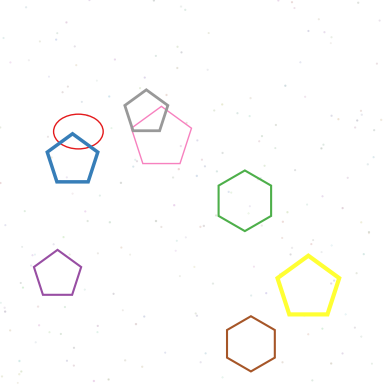[{"shape": "oval", "thickness": 1, "radius": 0.32, "center": [0.204, 0.658]}, {"shape": "pentagon", "thickness": 2.5, "radius": 0.35, "center": [0.188, 0.584]}, {"shape": "hexagon", "thickness": 1.5, "radius": 0.39, "center": [0.636, 0.478]}, {"shape": "pentagon", "thickness": 1.5, "radius": 0.32, "center": [0.149, 0.286]}, {"shape": "pentagon", "thickness": 3, "radius": 0.42, "center": [0.801, 0.252]}, {"shape": "hexagon", "thickness": 1.5, "radius": 0.36, "center": [0.652, 0.107]}, {"shape": "pentagon", "thickness": 1, "radius": 0.41, "center": [0.419, 0.642]}, {"shape": "pentagon", "thickness": 2, "radius": 0.29, "center": [0.38, 0.708]}]